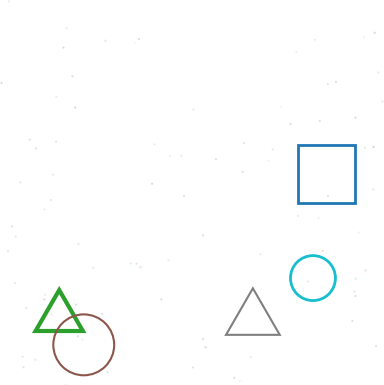[{"shape": "square", "thickness": 2, "radius": 0.37, "center": [0.848, 0.548]}, {"shape": "triangle", "thickness": 3, "radius": 0.35, "center": [0.154, 0.176]}, {"shape": "circle", "thickness": 1.5, "radius": 0.4, "center": [0.218, 0.104]}, {"shape": "triangle", "thickness": 1.5, "radius": 0.4, "center": [0.657, 0.171]}, {"shape": "circle", "thickness": 2, "radius": 0.29, "center": [0.813, 0.278]}]